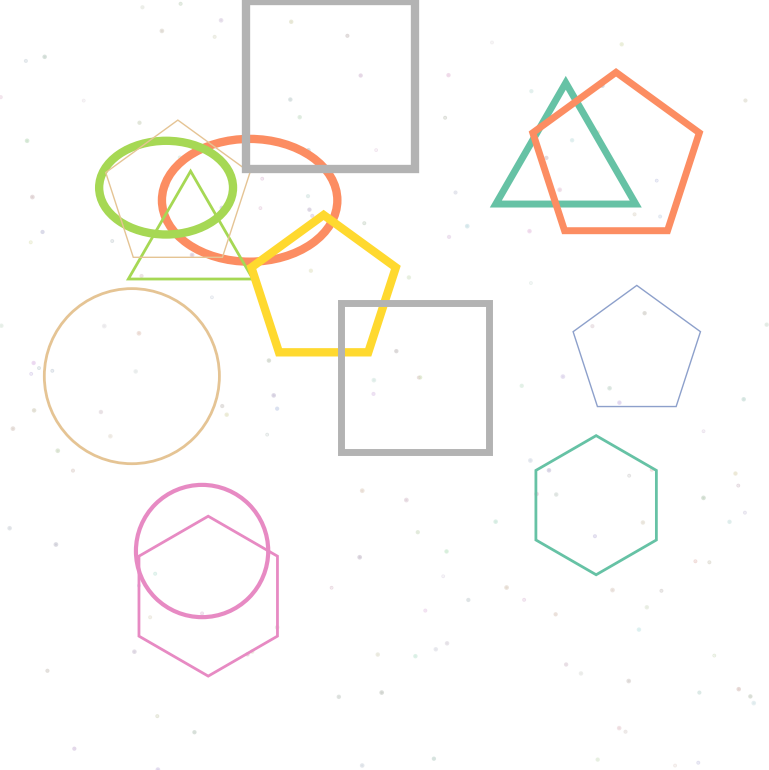[{"shape": "hexagon", "thickness": 1, "radius": 0.45, "center": [0.774, 0.344]}, {"shape": "triangle", "thickness": 2.5, "radius": 0.52, "center": [0.735, 0.787]}, {"shape": "pentagon", "thickness": 2.5, "radius": 0.57, "center": [0.8, 0.792]}, {"shape": "oval", "thickness": 3, "radius": 0.57, "center": [0.324, 0.74]}, {"shape": "pentagon", "thickness": 0.5, "radius": 0.43, "center": [0.827, 0.542]}, {"shape": "hexagon", "thickness": 1, "radius": 0.52, "center": [0.27, 0.226]}, {"shape": "circle", "thickness": 1.5, "radius": 0.43, "center": [0.262, 0.284]}, {"shape": "oval", "thickness": 3, "radius": 0.43, "center": [0.216, 0.756]}, {"shape": "triangle", "thickness": 1, "radius": 0.47, "center": [0.248, 0.684]}, {"shape": "pentagon", "thickness": 3, "radius": 0.49, "center": [0.42, 0.622]}, {"shape": "circle", "thickness": 1, "radius": 0.57, "center": [0.171, 0.511]}, {"shape": "pentagon", "thickness": 0.5, "radius": 0.49, "center": [0.231, 0.746]}, {"shape": "square", "thickness": 2.5, "radius": 0.48, "center": [0.539, 0.51]}, {"shape": "square", "thickness": 3, "radius": 0.55, "center": [0.429, 0.889]}]